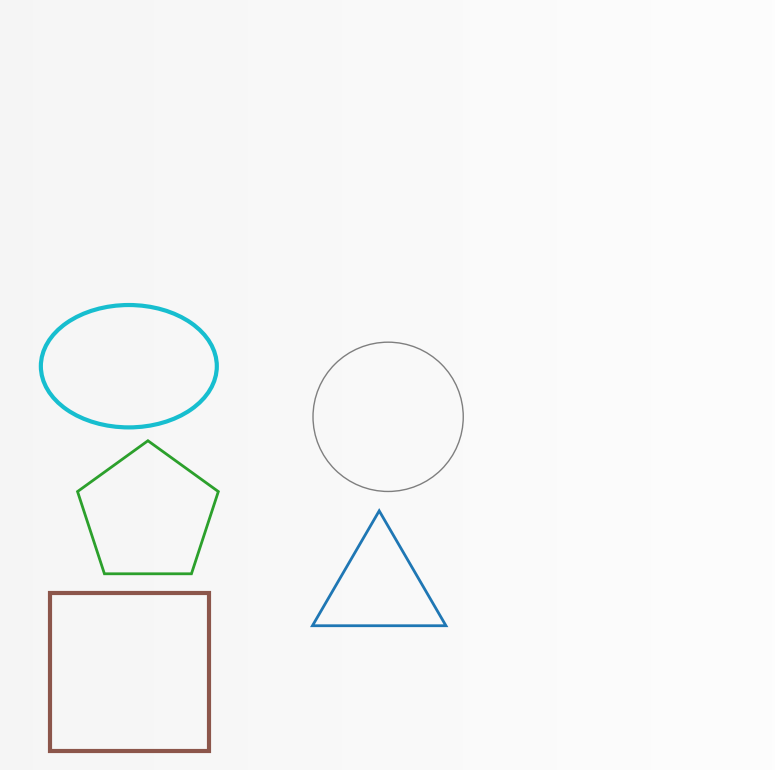[{"shape": "triangle", "thickness": 1, "radius": 0.5, "center": [0.489, 0.237]}, {"shape": "pentagon", "thickness": 1, "radius": 0.48, "center": [0.191, 0.332]}, {"shape": "square", "thickness": 1.5, "radius": 0.51, "center": [0.167, 0.127]}, {"shape": "circle", "thickness": 0.5, "radius": 0.48, "center": [0.501, 0.459]}, {"shape": "oval", "thickness": 1.5, "radius": 0.57, "center": [0.166, 0.524]}]